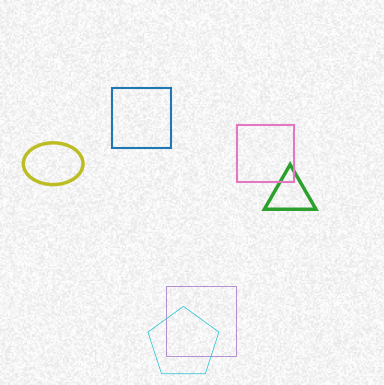[{"shape": "square", "thickness": 1.5, "radius": 0.39, "center": [0.368, 0.693]}, {"shape": "triangle", "thickness": 2.5, "radius": 0.39, "center": [0.754, 0.495]}, {"shape": "square", "thickness": 0.5, "radius": 0.46, "center": [0.522, 0.167]}, {"shape": "square", "thickness": 1.5, "radius": 0.37, "center": [0.69, 0.602]}, {"shape": "oval", "thickness": 2.5, "radius": 0.39, "center": [0.138, 0.575]}, {"shape": "pentagon", "thickness": 0.5, "radius": 0.48, "center": [0.476, 0.108]}]